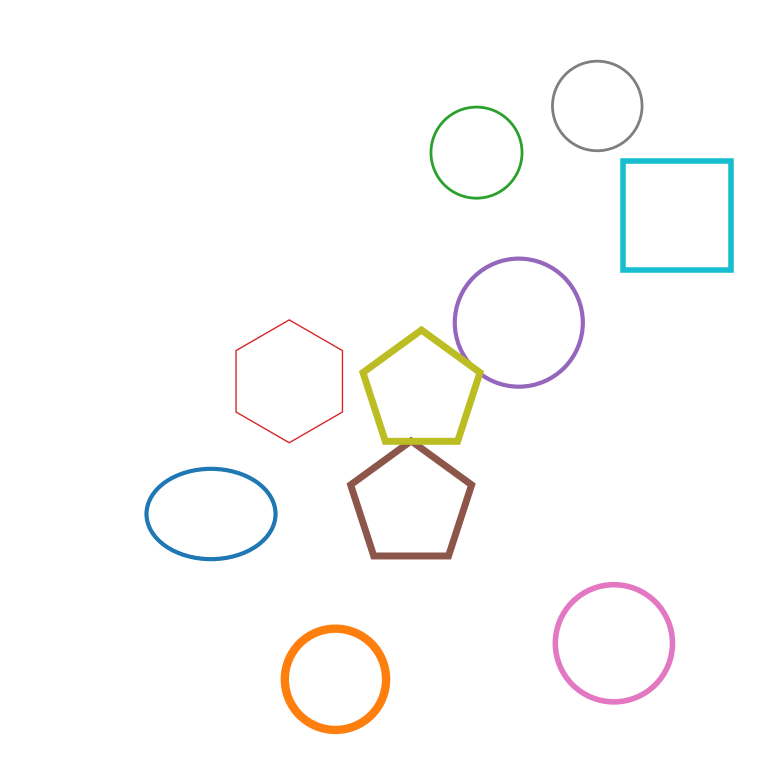[{"shape": "oval", "thickness": 1.5, "radius": 0.42, "center": [0.274, 0.332]}, {"shape": "circle", "thickness": 3, "radius": 0.33, "center": [0.436, 0.118]}, {"shape": "circle", "thickness": 1, "radius": 0.3, "center": [0.619, 0.802]}, {"shape": "hexagon", "thickness": 0.5, "radius": 0.4, "center": [0.376, 0.505]}, {"shape": "circle", "thickness": 1.5, "radius": 0.42, "center": [0.674, 0.581]}, {"shape": "pentagon", "thickness": 2.5, "radius": 0.41, "center": [0.534, 0.345]}, {"shape": "circle", "thickness": 2, "radius": 0.38, "center": [0.797, 0.165]}, {"shape": "circle", "thickness": 1, "radius": 0.29, "center": [0.776, 0.862]}, {"shape": "pentagon", "thickness": 2.5, "radius": 0.4, "center": [0.547, 0.491]}, {"shape": "square", "thickness": 2, "radius": 0.35, "center": [0.879, 0.72]}]